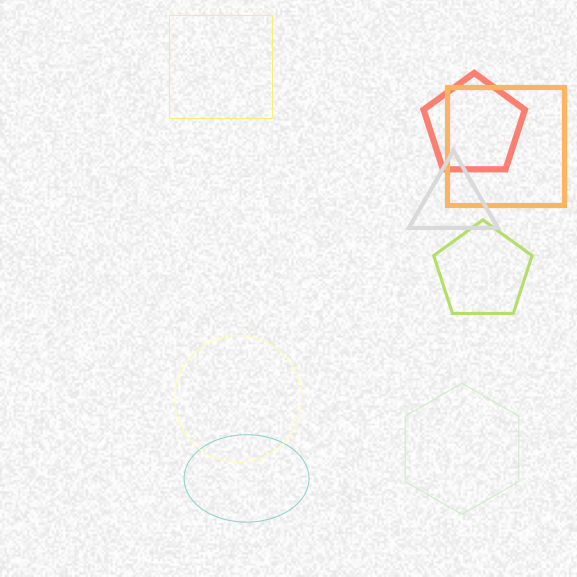[{"shape": "oval", "thickness": 0.5, "radius": 0.54, "center": [0.427, 0.171]}, {"shape": "circle", "thickness": 0.5, "radius": 0.55, "center": [0.412, 0.308]}, {"shape": "pentagon", "thickness": 3, "radius": 0.46, "center": [0.821, 0.781]}, {"shape": "square", "thickness": 2.5, "radius": 0.51, "center": [0.875, 0.747]}, {"shape": "pentagon", "thickness": 1.5, "radius": 0.45, "center": [0.836, 0.529]}, {"shape": "triangle", "thickness": 2, "radius": 0.45, "center": [0.785, 0.649]}, {"shape": "hexagon", "thickness": 0.5, "radius": 0.57, "center": [0.8, 0.222]}, {"shape": "square", "thickness": 0.5, "radius": 0.45, "center": [0.382, 0.884]}]